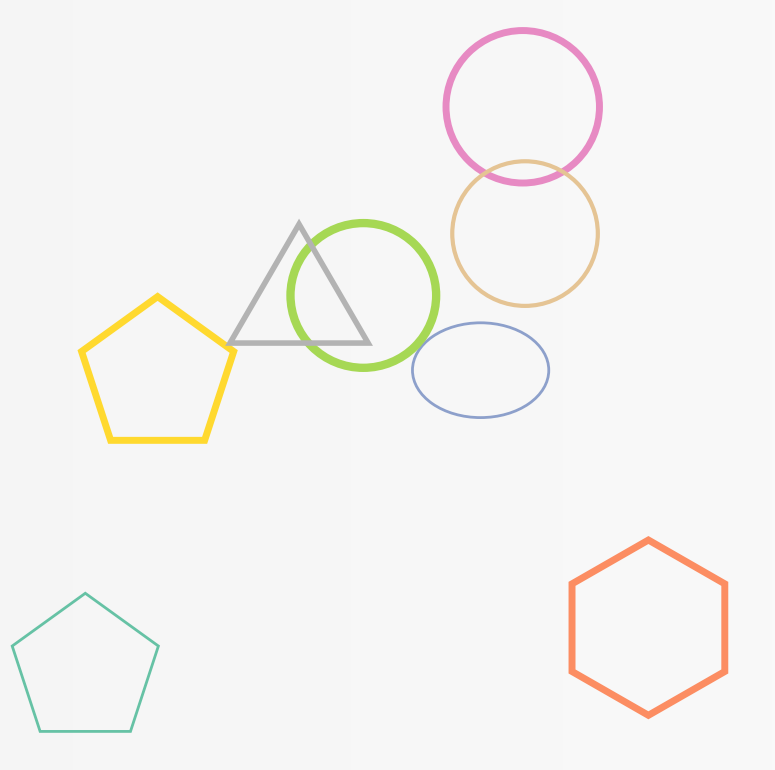[{"shape": "pentagon", "thickness": 1, "radius": 0.5, "center": [0.11, 0.13]}, {"shape": "hexagon", "thickness": 2.5, "radius": 0.57, "center": [0.837, 0.185]}, {"shape": "oval", "thickness": 1, "radius": 0.44, "center": [0.62, 0.519]}, {"shape": "circle", "thickness": 2.5, "radius": 0.49, "center": [0.675, 0.861]}, {"shape": "circle", "thickness": 3, "radius": 0.47, "center": [0.469, 0.616]}, {"shape": "pentagon", "thickness": 2.5, "radius": 0.52, "center": [0.203, 0.512]}, {"shape": "circle", "thickness": 1.5, "radius": 0.47, "center": [0.677, 0.697]}, {"shape": "triangle", "thickness": 2, "radius": 0.51, "center": [0.386, 0.606]}]